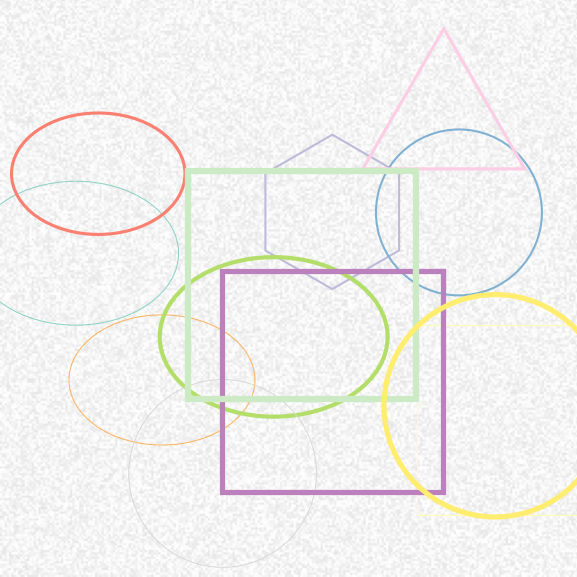[{"shape": "oval", "thickness": 0.5, "radius": 0.89, "center": [0.131, 0.561]}, {"shape": "square", "thickness": 0.5, "radius": 0.82, "center": [0.887, 0.272]}, {"shape": "hexagon", "thickness": 1, "radius": 0.67, "center": [0.575, 0.632]}, {"shape": "oval", "thickness": 1.5, "radius": 0.75, "center": [0.17, 0.698]}, {"shape": "circle", "thickness": 1, "radius": 0.72, "center": [0.795, 0.631]}, {"shape": "oval", "thickness": 0.5, "radius": 0.81, "center": [0.28, 0.341]}, {"shape": "oval", "thickness": 2, "radius": 0.99, "center": [0.474, 0.416]}, {"shape": "triangle", "thickness": 1.5, "radius": 0.81, "center": [0.768, 0.788]}, {"shape": "circle", "thickness": 0.5, "radius": 0.81, "center": [0.386, 0.179]}, {"shape": "square", "thickness": 2.5, "radius": 0.96, "center": [0.576, 0.338]}, {"shape": "square", "thickness": 3, "radius": 0.99, "center": [0.523, 0.506]}, {"shape": "circle", "thickness": 2.5, "radius": 0.96, "center": [0.857, 0.297]}]